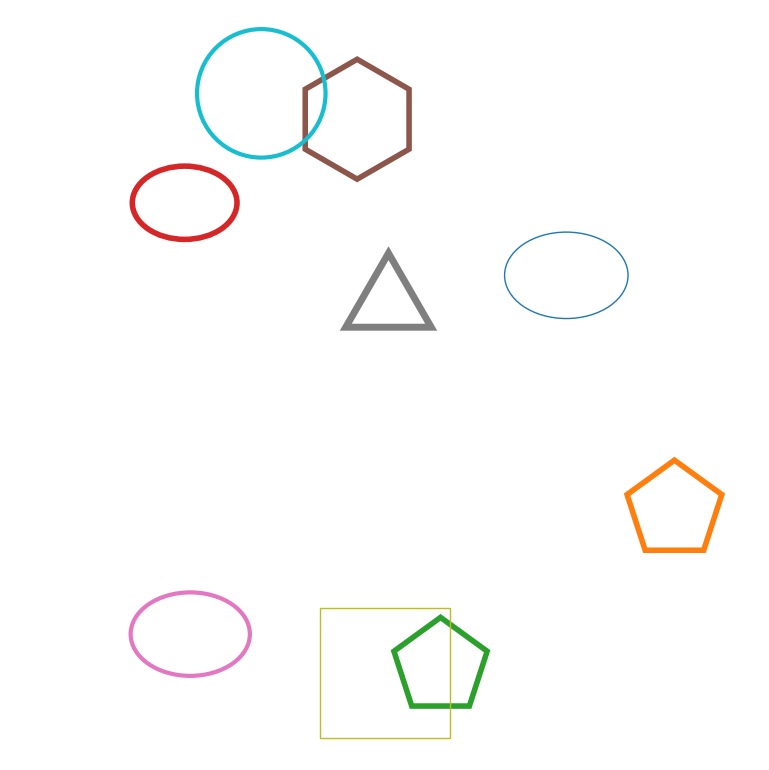[{"shape": "oval", "thickness": 0.5, "radius": 0.4, "center": [0.735, 0.642]}, {"shape": "pentagon", "thickness": 2, "radius": 0.32, "center": [0.876, 0.338]}, {"shape": "pentagon", "thickness": 2, "radius": 0.32, "center": [0.572, 0.135]}, {"shape": "oval", "thickness": 2, "radius": 0.34, "center": [0.24, 0.737]}, {"shape": "hexagon", "thickness": 2, "radius": 0.39, "center": [0.464, 0.845]}, {"shape": "oval", "thickness": 1.5, "radius": 0.39, "center": [0.247, 0.176]}, {"shape": "triangle", "thickness": 2.5, "radius": 0.32, "center": [0.505, 0.607]}, {"shape": "square", "thickness": 0.5, "radius": 0.42, "center": [0.5, 0.126]}, {"shape": "circle", "thickness": 1.5, "radius": 0.42, "center": [0.339, 0.879]}]